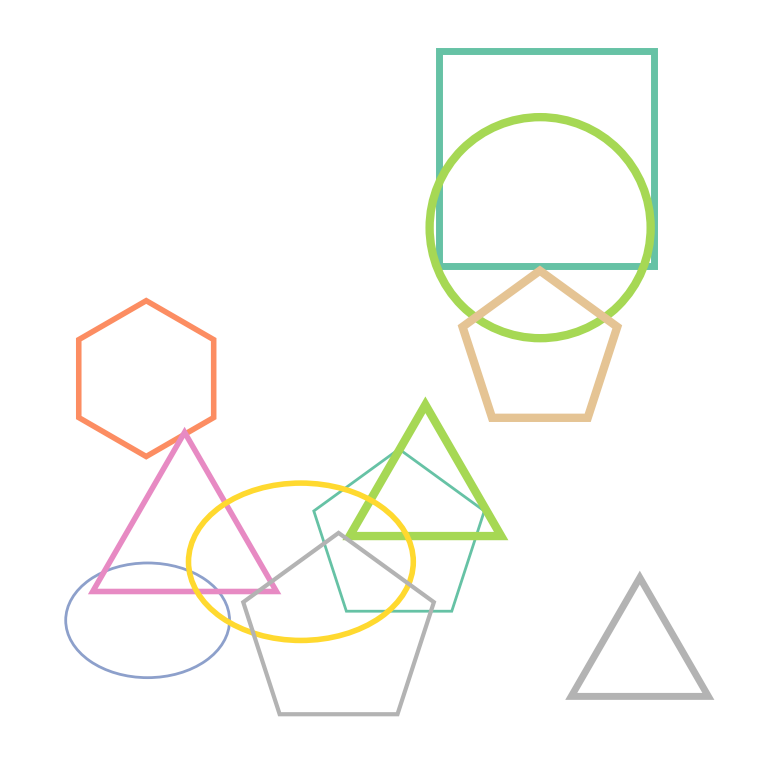[{"shape": "square", "thickness": 2.5, "radius": 0.7, "center": [0.71, 0.794]}, {"shape": "pentagon", "thickness": 1, "radius": 0.58, "center": [0.518, 0.3]}, {"shape": "hexagon", "thickness": 2, "radius": 0.51, "center": [0.19, 0.508]}, {"shape": "oval", "thickness": 1, "radius": 0.53, "center": [0.192, 0.194]}, {"shape": "triangle", "thickness": 2, "radius": 0.69, "center": [0.24, 0.301]}, {"shape": "triangle", "thickness": 3, "radius": 0.57, "center": [0.552, 0.361]}, {"shape": "circle", "thickness": 3, "radius": 0.72, "center": [0.701, 0.704]}, {"shape": "oval", "thickness": 2, "radius": 0.73, "center": [0.391, 0.27]}, {"shape": "pentagon", "thickness": 3, "radius": 0.53, "center": [0.701, 0.543]}, {"shape": "pentagon", "thickness": 1.5, "radius": 0.65, "center": [0.44, 0.178]}, {"shape": "triangle", "thickness": 2.5, "radius": 0.51, "center": [0.831, 0.147]}]